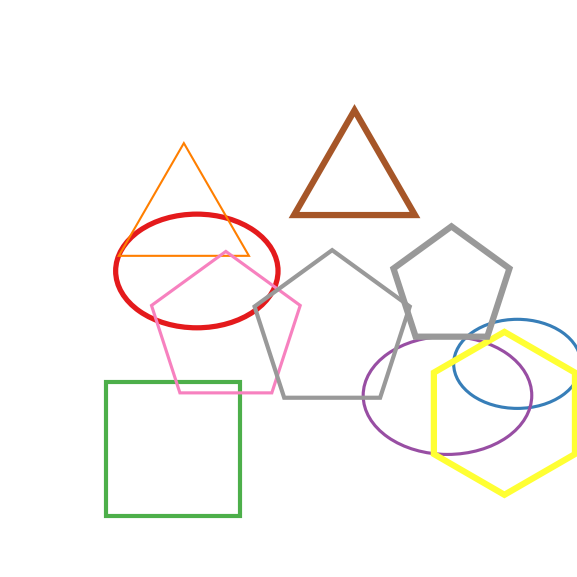[{"shape": "oval", "thickness": 2.5, "radius": 0.7, "center": [0.341, 0.53]}, {"shape": "oval", "thickness": 1.5, "radius": 0.55, "center": [0.896, 0.369]}, {"shape": "square", "thickness": 2, "radius": 0.58, "center": [0.3, 0.222]}, {"shape": "oval", "thickness": 1.5, "radius": 0.73, "center": [0.775, 0.314]}, {"shape": "triangle", "thickness": 1, "radius": 0.65, "center": [0.318, 0.621]}, {"shape": "hexagon", "thickness": 3, "radius": 0.71, "center": [0.873, 0.283]}, {"shape": "triangle", "thickness": 3, "radius": 0.6, "center": [0.614, 0.687]}, {"shape": "pentagon", "thickness": 1.5, "radius": 0.68, "center": [0.391, 0.428]}, {"shape": "pentagon", "thickness": 2, "radius": 0.71, "center": [0.575, 0.425]}, {"shape": "pentagon", "thickness": 3, "radius": 0.53, "center": [0.782, 0.502]}]